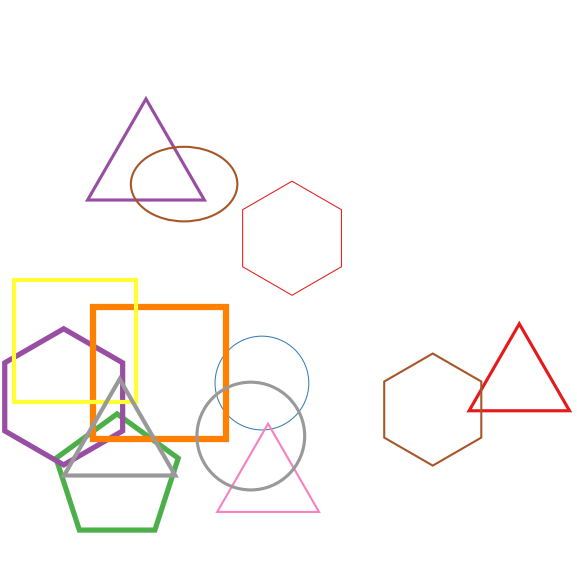[{"shape": "triangle", "thickness": 1.5, "radius": 0.5, "center": [0.899, 0.338]}, {"shape": "hexagon", "thickness": 0.5, "radius": 0.49, "center": [0.506, 0.587]}, {"shape": "circle", "thickness": 0.5, "radius": 0.41, "center": [0.454, 0.336]}, {"shape": "pentagon", "thickness": 2.5, "radius": 0.56, "center": [0.203, 0.171]}, {"shape": "triangle", "thickness": 1.5, "radius": 0.58, "center": [0.253, 0.711]}, {"shape": "hexagon", "thickness": 2.5, "radius": 0.59, "center": [0.11, 0.312]}, {"shape": "square", "thickness": 3, "radius": 0.57, "center": [0.276, 0.353]}, {"shape": "square", "thickness": 2, "radius": 0.53, "center": [0.13, 0.409]}, {"shape": "hexagon", "thickness": 1, "radius": 0.49, "center": [0.749, 0.29]}, {"shape": "oval", "thickness": 1, "radius": 0.46, "center": [0.319, 0.68]}, {"shape": "triangle", "thickness": 1, "radius": 0.51, "center": [0.464, 0.164]}, {"shape": "circle", "thickness": 1.5, "radius": 0.47, "center": [0.434, 0.244]}, {"shape": "triangle", "thickness": 2, "radius": 0.56, "center": [0.207, 0.231]}]